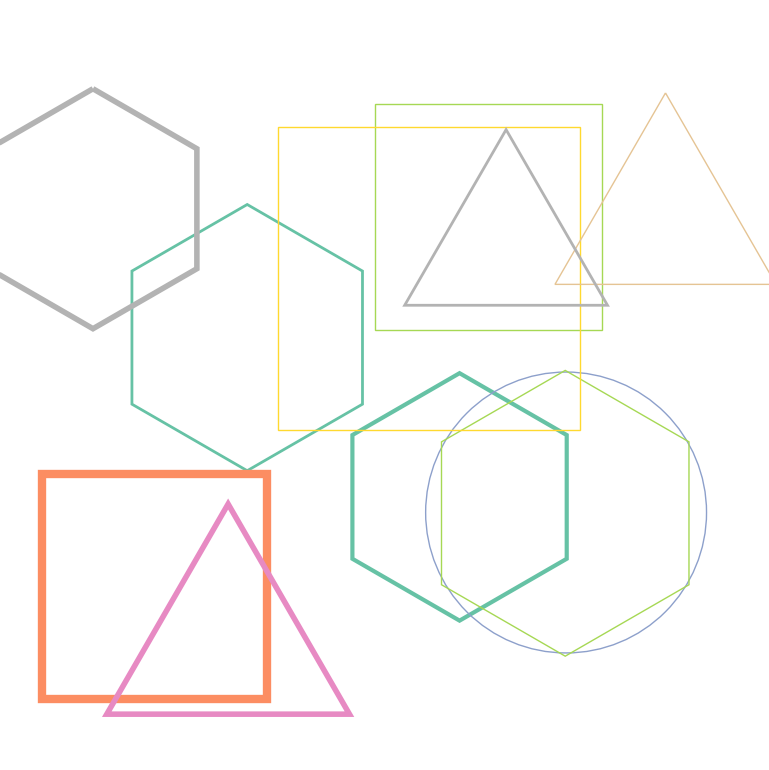[{"shape": "hexagon", "thickness": 1, "radius": 0.86, "center": [0.321, 0.562]}, {"shape": "hexagon", "thickness": 1.5, "radius": 0.8, "center": [0.597, 0.355]}, {"shape": "square", "thickness": 3, "radius": 0.73, "center": [0.201, 0.238]}, {"shape": "circle", "thickness": 0.5, "radius": 0.91, "center": [0.735, 0.334]}, {"shape": "triangle", "thickness": 2, "radius": 0.91, "center": [0.296, 0.163]}, {"shape": "hexagon", "thickness": 0.5, "radius": 0.93, "center": [0.734, 0.333]}, {"shape": "square", "thickness": 0.5, "radius": 0.74, "center": [0.634, 0.718]}, {"shape": "square", "thickness": 0.5, "radius": 0.98, "center": [0.557, 0.639]}, {"shape": "triangle", "thickness": 0.5, "radius": 0.83, "center": [0.864, 0.714]}, {"shape": "hexagon", "thickness": 2, "radius": 0.78, "center": [0.121, 0.729]}, {"shape": "triangle", "thickness": 1, "radius": 0.76, "center": [0.657, 0.68]}]